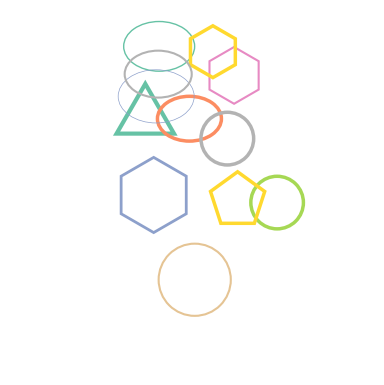[{"shape": "oval", "thickness": 1, "radius": 0.46, "center": [0.413, 0.88]}, {"shape": "triangle", "thickness": 3, "radius": 0.43, "center": [0.377, 0.696]}, {"shape": "oval", "thickness": 2.5, "radius": 0.42, "center": [0.492, 0.692]}, {"shape": "oval", "thickness": 0.5, "radius": 0.49, "center": [0.406, 0.75]}, {"shape": "hexagon", "thickness": 2, "radius": 0.49, "center": [0.399, 0.494]}, {"shape": "hexagon", "thickness": 1.5, "radius": 0.37, "center": [0.608, 0.804]}, {"shape": "circle", "thickness": 2.5, "radius": 0.34, "center": [0.72, 0.474]}, {"shape": "hexagon", "thickness": 2.5, "radius": 0.34, "center": [0.553, 0.866]}, {"shape": "pentagon", "thickness": 2.5, "radius": 0.37, "center": [0.617, 0.48]}, {"shape": "circle", "thickness": 1.5, "radius": 0.47, "center": [0.506, 0.273]}, {"shape": "circle", "thickness": 2.5, "radius": 0.34, "center": [0.59, 0.64]}, {"shape": "oval", "thickness": 1.5, "radius": 0.44, "center": [0.411, 0.807]}]